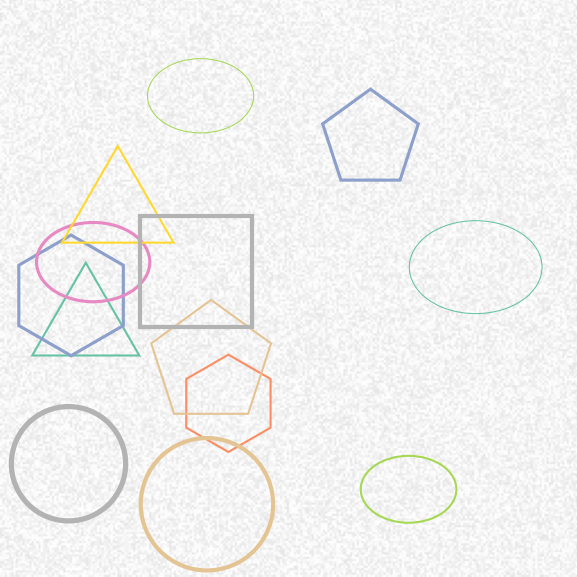[{"shape": "triangle", "thickness": 1, "radius": 0.54, "center": [0.149, 0.437]}, {"shape": "oval", "thickness": 0.5, "radius": 0.57, "center": [0.824, 0.537]}, {"shape": "hexagon", "thickness": 1, "radius": 0.42, "center": [0.396, 0.301]}, {"shape": "pentagon", "thickness": 1.5, "radius": 0.44, "center": [0.642, 0.758]}, {"shape": "hexagon", "thickness": 1.5, "radius": 0.52, "center": [0.123, 0.488]}, {"shape": "oval", "thickness": 1.5, "radius": 0.49, "center": [0.161, 0.545]}, {"shape": "oval", "thickness": 1, "radius": 0.41, "center": [0.707, 0.152]}, {"shape": "oval", "thickness": 0.5, "radius": 0.46, "center": [0.347, 0.833]}, {"shape": "triangle", "thickness": 1, "radius": 0.56, "center": [0.204, 0.635]}, {"shape": "circle", "thickness": 2, "radius": 0.57, "center": [0.358, 0.126]}, {"shape": "pentagon", "thickness": 1, "radius": 0.55, "center": [0.366, 0.371]}, {"shape": "circle", "thickness": 2.5, "radius": 0.49, "center": [0.119, 0.196]}, {"shape": "square", "thickness": 2, "radius": 0.48, "center": [0.339, 0.529]}]